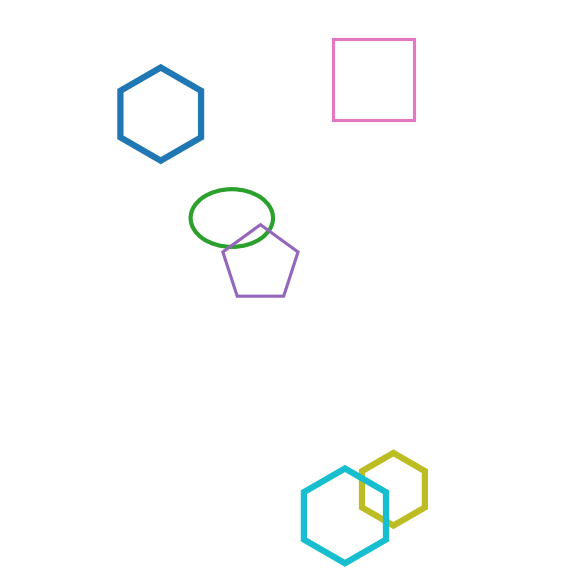[{"shape": "hexagon", "thickness": 3, "radius": 0.4, "center": [0.278, 0.802]}, {"shape": "oval", "thickness": 2, "radius": 0.36, "center": [0.401, 0.622]}, {"shape": "pentagon", "thickness": 1.5, "radius": 0.34, "center": [0.451, 0.542]}, {"shape": "square", "thickness": 1.5, "radius": 0.35, "center": [0.647, 0.861]}, {"shape": "hexagon", "thickness": 3, "radius": 0.31, "center": [0.681, 0.152]}, {"shape": "hexagon", "thickness": 3, "radius": 0.41, "center": [0.597, 0.106]}]